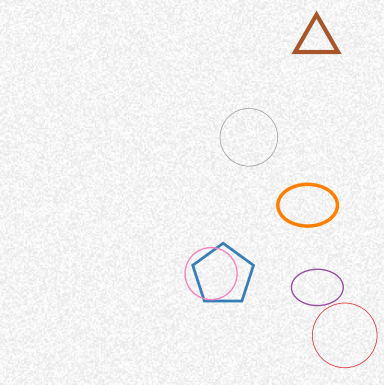[{"shape": "circle", "thickness": 0.5, "radius": 0.42, "center": [0.895, 0.129]}, {"shape": "pentagon", "thickness": 2, "radius": 0.41, "center": [0.58, 0.285]}, {"shape": "oval", "thickness": 1, "radius": 0.34, "center": [0.824, 0.253]}, {"shape": "oval", "thickness": 2.5, "radius": 0.39, "center": [0.799, 0.467]}, {"shape": "triangle", "thickness": 3, "radius": 0.32, "center": [0.822, 0.897]}, {"shape": "circle", "thickness": 1, "radius": 0.34, "center": [0.548, 0.289]}, {"shape": "circle", "thickness": 0.5, "radius": 0.37, "center": [0.646, 0.643]}]